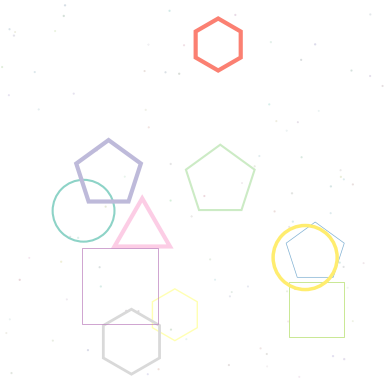[{"shape": "circle", "thickness": 1.5, "radius": 0.4, "center": [0.217, 0.453]}, {"shape": "hexagon", "thickness": 1, "radius": 0.34, "center": [0.454, 0.182]}, {"shape": "pentagon", "thickness": 3, "radius": 0.44, "center": [0.282, 0.548]}, {"shape": "hexagon", "thickness": 3, "radius": 0.34, "center": [0.567, 0.884]}, {"shape": "pentagon", "thickness": 0.5, "radius": 0.4, "center": [0.819, 0.344]}, {"shape": "square", "thickness": 0.5, "radius": 0.36, "center": [0.822, 0.196]}, {"shape": "triangle", "thickness": 3, "radius": 0.42, "center": [0.369, 0.401]}, {"shape": "hexagon", "thickness": 2, "radius": 0.42, "center": [0.341, 0.112]}, {"shape": "square", "thickness": 0.5, "radius": 0.49, "center": [0.311, 0.257]}, {"shape": "pentagon", "thickness": 1.5, "radius": 0.47, "center": [0.572, 0.53]}, {"shape": "circle", "thickness": 2.5, "radius": 0.42, "center": [0.793, 0.331]}]